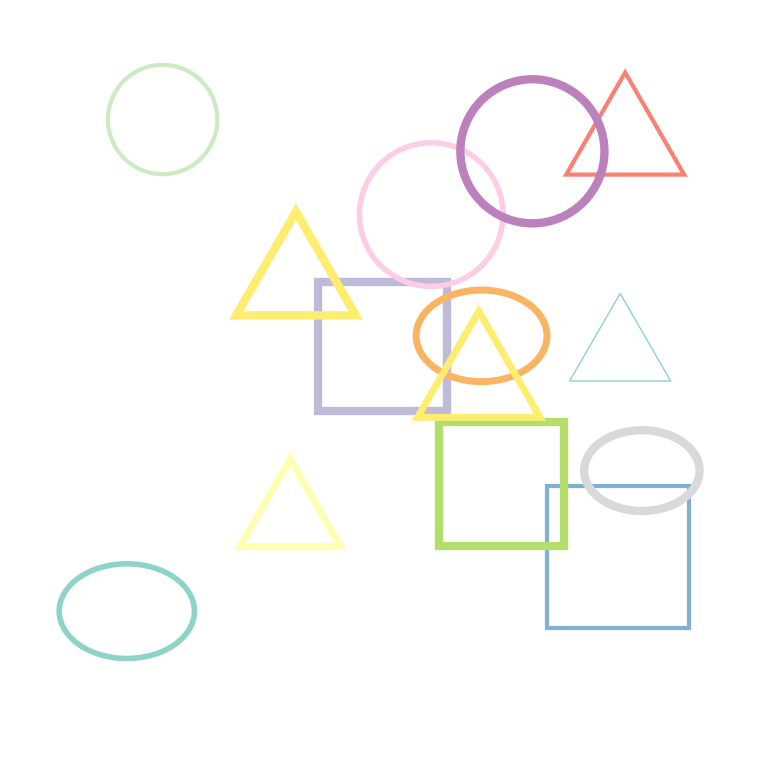[{"shape": "oval", "thickness": 2, "radius": 0.44, "center": [0.165, 0.206]}, {"shape": "triangle", "thickness": 0.5, "radius": 0.38, "center": [0.805, 0.543]}, {"shape": "triangle", "thickness": 2.5, "radius": 0.38, "center": [0.377, 0.328]}, {"shape": "square", "thickness": 3, "radius": 0.42, "center": [0.497, 0.55]}, {"shape": "triangle", "thickness": 1.5, "radius": 0.44, "center": [0.812, 0.817]}, {"shape": "square", "thickness": 1.5, "radius": 0.46, "center": [0.803, 0.276]}, {"shape": "oval", "thickness": 2.5, "radius": 0.42, "center": [0.625, 0.564]}, {"shape": "square", "thickness": 3, "radius": 0.4, "center": [0.651, 0.372]}, {"shape": "circle", "thickness": 2, "radius": 0.47, "center": [0.56, 0.721]}, {"shape": "oval", "thickness": 3, "radius": 0.37, "center": [0.834, 0.389]}, {"shape": "circle", "thickness": 3, "radius": 0.47, "center": [0.691, 0.804]}, {"shape": "circle", "thickness": 1.5, "radius": 0.36, "center": [0.211, 0.845]}, {"shape": "triangle", "thickness": 3, "radius": 0.45, "center": [0.384, 0.635]}, {"shape": "triangle", "thickness": 2.5, "radius": 0.46, "center": [0.622, 0.504]}]